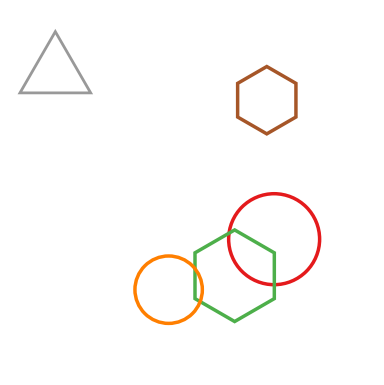[{"shape": "circle", "thickness": 2.5, "radius": 0.59, "center": [0.712, 0.379]}, {"shape": "hexagon", "thickness": 2.5, "radius": 0.59, "center": [0.61, 0.284]}, {"shape": "circle", "thickness": 2.5, "radius": 0.44, "center": [0.438, 0.248]}, {"shape": "hexagon", "thickness": 2.5, "radius": 0.44, "center": [0.693, 0.74]}, {"shape": "triangle", "thickness": 2, "radius": 0.53, "center": [0.144, 0.812]}]